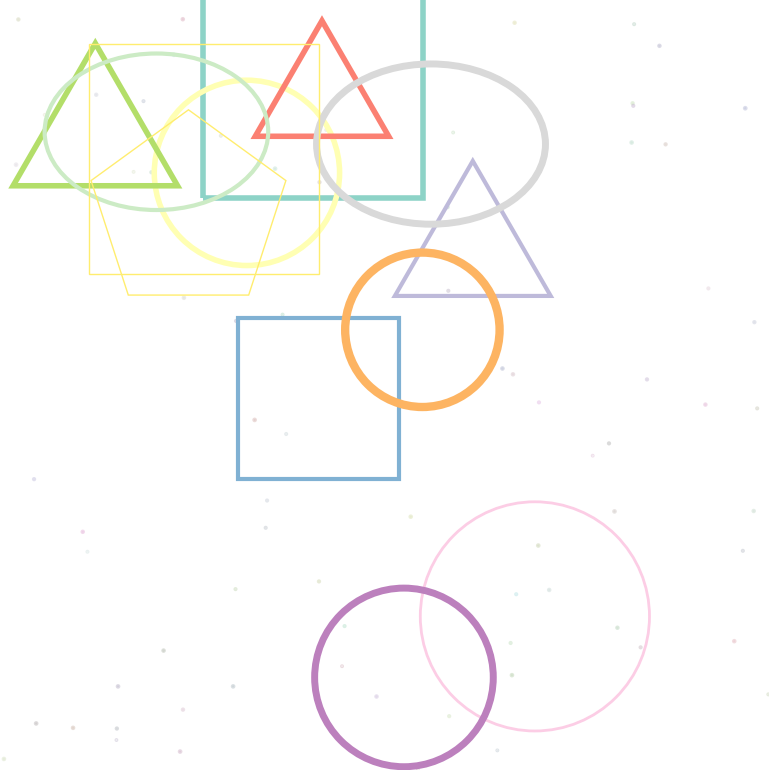[{"shape": "square", "thickness": 2, "radius": 0.71, "center": [0.407, 0.885]}, {"shape": "circle", "thickness": 2, "radius": 0.6, "center": [0.321, 0.775]}, {"shape": "triangle", "thickness": 1.5, "radius": 0.58, "center": [0.614, 0.674]}, {"shape": "triangle", "thickness": 2, "radius": 0.5, "center": [0.418, 0.873]}, {"shape": "square", "thickness": 1.5, "radius": 0.52, "center": [0.414, 0.483]}, {"shape": "circle", "thickness": 3, "radius": 0.5, "center": [0.549, 0.572]}, {"shape": "triangle", "thickness": 2, "radius": 0.62, "center": [0.124, 0.82]}, {"shape": "circle", "thickness": 1, "radius": 0.74, "center": [0.695, 0.2]}, {"shape": "oval", "thickness": 2.5, "radius": 0.74, "center": [0.56, 0.813]}, {"shape": "circle", "thickness": 2.5, "radius": 0.58, "center": [0.525, 0.12]}, {"shape": "oval", "thickness": 1.5, "radius": 0.73, "center": [0.203, 0.829]}, {"shape": "square", "thickness": 0.5, "radius": 0.75, "center": [0.265, 0.794]}, {"shape": "pentagon", "thickness": 0.5, "radius": 0.67, "center": [0.245, 0.724]}]